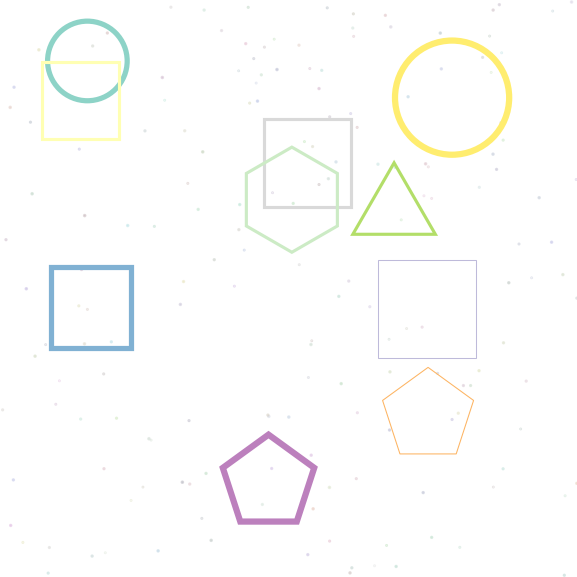[{"shape": "circle", "thickness": 2.5, "radius": 0.34, "center": [0.151, 0.894]}, {"shape": "square", "thickness": 1.5, "radius": 0.34, "center": [0.14, 0.825]}, {"shape": "square", "thickness": 0.5, "radius": 0.42, "center": [0.739, 0.464]}, {"shape": "square", "thickness": 2.5, "radius": 0.35, "center": [0.157, 0.467]}, {"shape": "pentagon", "thickness": 0.5, "radius": 0.41, "center": [0.741, 0.28]}, {"shape": "triangle", "thickness": 1.5, "radius": 0.41, "center": [0.682, 0.635]}, {"shape": "square", "thickness": 1.5, "radius": 0.38, "center": [0.532, 0.717]}, {"shape": "pentagon", "thickness": 3, "radius": 0.42, "center": [0.465, 0.163]}, {"shape": "hexagon", "thickness": 1.5, "radius": 0.46, "center": [0.505, 0.653]}, {"shape": "circle", "thickness": 3, "radius": 0.49, "center": [0.783, 0.83]}]